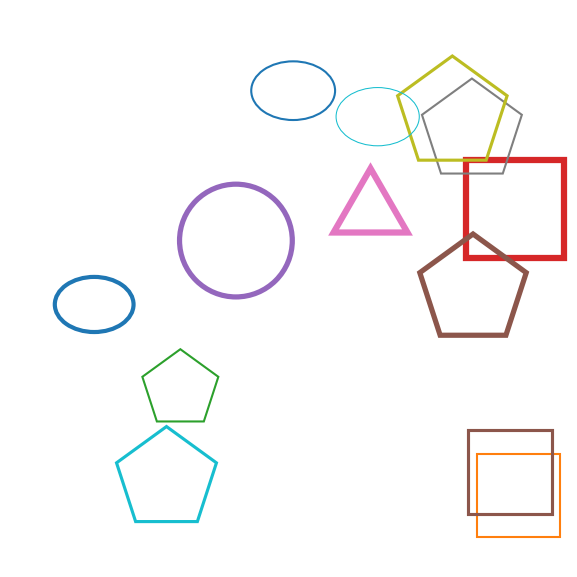[{"shape": "oval", "thickness": 2, "radius": 0.34, "center": [0.163, 0.472]}, {"shape": "oval", "thickness": 1, "radius": 0.36, "center": [0.508, 0.842]}, {"shape": "square", "thickness": 1, "radius": 0.36, "center": [0.898, 0.142]}, {"shape": "pentagon", "thickness": 1, "radius": 0.35, "center": [0.312, 0.325]}, {"shape": "square", "thickness": 3, "radius": 0.43, "center": [0.892, 0.637]}, {"shape": "circle", "thickness": 2.5, "radius": 0.49, "center": [0.409, 0.583]}, {"shape": "square", "thickness": 1.5, "radius": 0.36, "center": [0.884, 0.182]}, {"shape": "pentagon", "thickness": 2.5, "radius": 0.48, "center": [0.819, 0.497]}, {"shape": "triangle", "thickness": 3, "radius": 0.37, "center": [0.642, 0.633]}, {"shape": "pentagon", "thickness": 1, "radius": 0.45, "center": [0.817, 0.772]}, {"shape": "pentagon", "thickness": 1.5, "radius": 0.5, "center": [0.783, 0.802]}, {"shape": "oval", "thickness": 0.5, "radius": 0.36, "center": [0.654, 0.797]}, {"shape": "pentagon", "thickness": 1.5, "radius": 0.45, "center": [0.288, 0.17]}]